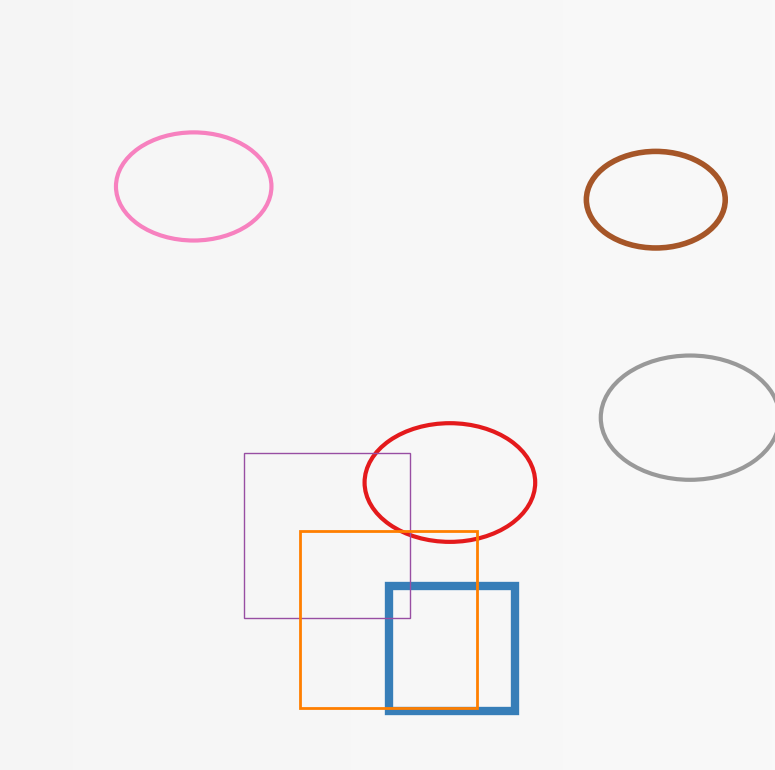[{"shape": "oval", "thickness": 1.5, "radius": 0.55, "center": [0.581, 0.373]}, {"shape": "square", "thickness": 3, "radius": 0.4, "center": [0.583, 0.158]}, {"shape": "square", "thickness": 0.5, "radius": 0.54, "center": [0.422, 0.305]}, {"shape": "square", "thickness": 1, "radius": 0.57, "center": [0.501, 0.196]}, {"shape": "oval", "thickness": 2, "radius": 0.45, "center": [0.846, 0.741]}, {"shape": "oval", "thickness": 1.5, "radius": 0.5, "center": [0.25, 0.758]}, {"shape": "oval", "thickness": 1.5, "radius": 0.58, "center": [0.89, 0.458]}]